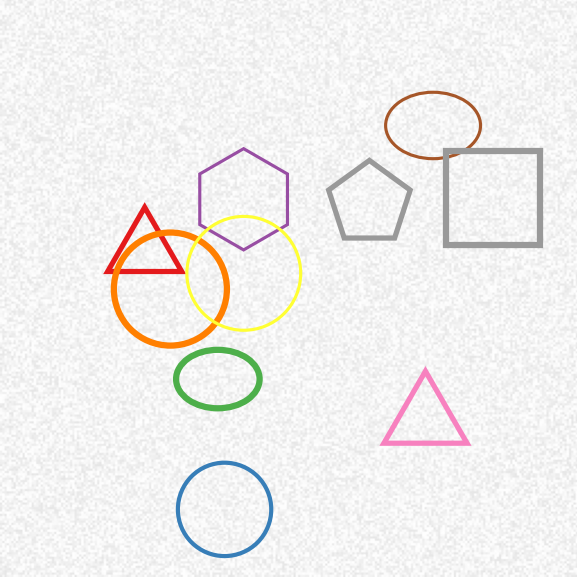[{"shape": "triangle", "thickness": 2.5, "radius": 0.37, "center": [0.251, 0.566]}, {"shape": "circle", "thickness": 2, "radius": 0.4, "center": [0.389, 0.117]}, {"shape": "oval", "thickness": 3, "radius": 0.36, "center": [0.377, 0.343]}, {"shape": "hexagon", "thickness": 1.5, "radius": 0.44, "center": [0.422, 0.654]}, {"shape": "circle", "thickness": 3, "radius": 0.49, "center": [0.295, 0.499]}, {"shape": "circle", "thickness": 1.5, "radius": 0.49, "center": [0.422, 0.526]}, {"shape": "oval", "thickness": 1.5, "radius": 0.41, "center": [0.75, 0.782]}, {"shape": "triangle", "thickness": 2.5, "radius": 0.42, "center": [0.737, 0.273]}, {"shape": "square", "thickness": 3, "radius": 0.41, "center": [0.853, 0.656]}, {"shape": "pentagon", "thickness": 2.5, "radius": 0.37, "center": [0.64, 0.647]}]